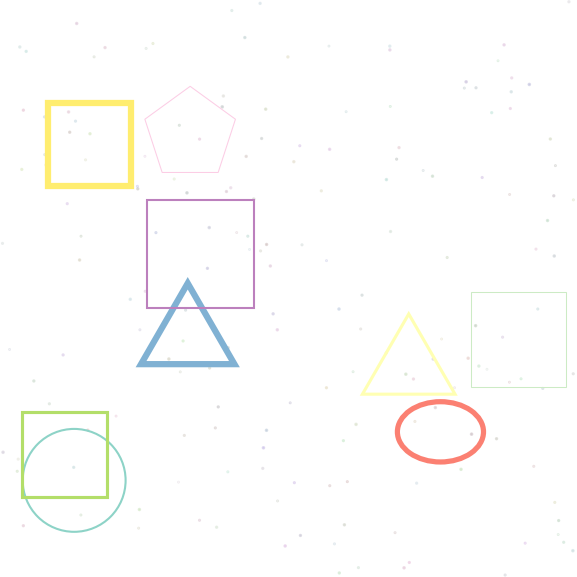[{"shape": "circle", "thickness": 1, "radius": 0.45, "center": [0.128, 0.167]}, {"shape": "triangle", "thickness": 1.5, "radius": 0.46, "center": [0.708, 0.363]}, {"shape": "oval", "thickness": 2.5, "radius": 0.37, "center": [0.763, 0.251]}, {"shape": "triangle", "thickness": 3, "radius": 0.47, "center": [0.325, 0.415]}, {"shape": "square", "thickness": 1.5, "radius": 0.37, "center": [0.112, 0.212]}, {"shape": "pentagon", "thickness": 0.5, "radius": 0.41, "center": [0.329, 0.767]}, {"shape": "square", "thickness": 1, "radius": 0.47, "center": [0.347, 0.559]}, {"shape": "square", "thickness": 0.5, "radius": 0.41, "center": [0.898, 0.411]}, {"shape": "square", "thickness": 3, "radius": 0.36, "center": [0.155, 0.75]}]